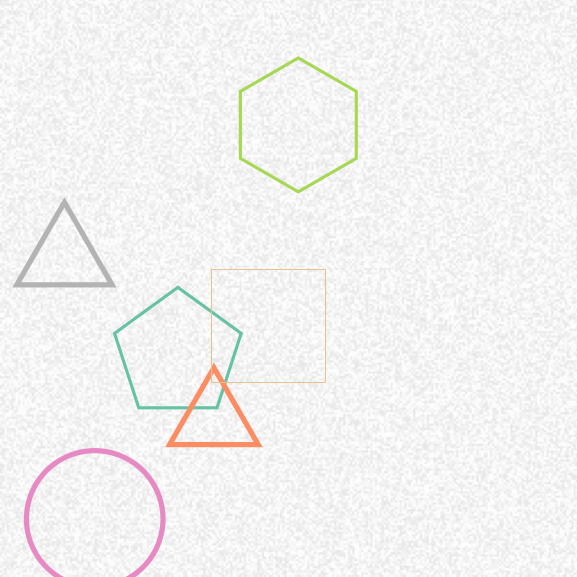[{"shape": "pentagon", "thickness": 1.5, "radius": 0.58, "center": [0.308, 0.386]}, {"shape": "triangle", "thickness": 2.5, "radius": 0.44, "center": [0.37, 0.274]}, {"shape": "circle", "thickness": 2.5, "radius": 0.59, "center": [0.164, 0.101]}, {"shape": "hexagon", "thickness": 1.5, "radius": 0.58, "center": [0.517, 0.783]}, {"shape": "square", "thickness": 0.5, "radius": 0.49, "center": [0.464, 0.435]}, {"shape": "triangle", "thickness": 2.5, "radius": 0.48, "center": [0.112, 0.554]}]